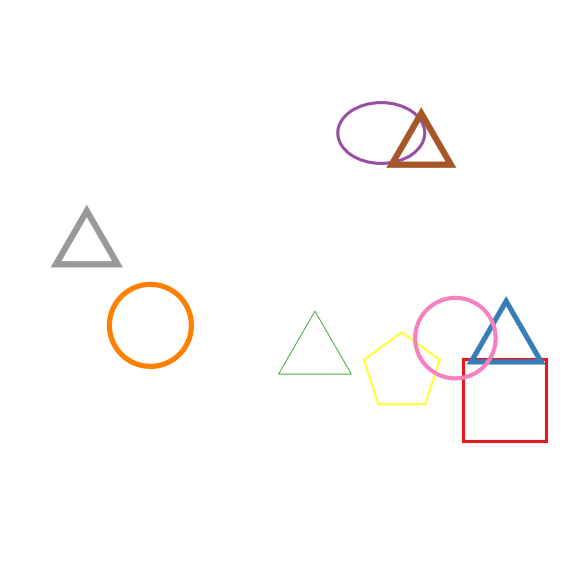[{"shape": "square", "thickness": 1.5, "radius": 0.36, "center": [0.874, 0.307]}, {"shape": "triangle", "thickness": 2.5, "radius": 0.35, "center": [0.876, 0.407]}, {"shape": "triangle", "thickness": 0.5, "radius": 0.36, "center": [0.545, 0.388]}, {"shape": "oval", "thickness": 1.5, "radius": 0.38, "center": [0.66, 0.769]}, {"shape": "circle", "thickness": 2.5, "radius": 0.36, "center": [0.26, 0.436]}, {"shape": "pentagon", "thickness": 1, "radius": 0.34, "center": [0.696, 0.355]}, {"shape": "triangle", "thickness": 3, "radius": 0.3, "center": [0.729, 0.744]}, {"shape": "circle", "thickness": 2, "radius": 0.35, "center": [0.789, 0.414]}, {"shape": "triangle", "thickness": 3, "radius": 0.31, "center": [0.15, 0.572]}]